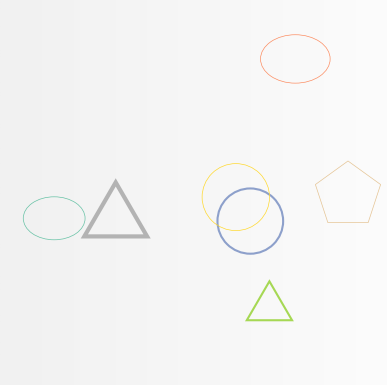[{"shape": "oval", "thickness": 0.5, "radius": 0.4, "center": [0.14, 0.433]}, {"shape": "oval", "thickness": 0.5, "radius": 0.45, "center": [0.762, 0.847]}, {"shape": "circle", "thickness": 1.5, "radius": 0.42, "center": [0.646, 0.426]}, {"shape": "triangle", "thickness": 1.5, "radius": 0.34, "center": [0.695, 0.202]}, {"shape": "circle", "thickness": 0.5, "radius": 0.44, "center": [0.609, 0.488]}, {"shape": "pentagon", "thickness": 0.5, "radius": 0.44, "center": [0.898, 0.493]}, {"shape": "triangle", "thickness": 3, "radius": 0.47, "center": [0.299, 0.433]}]